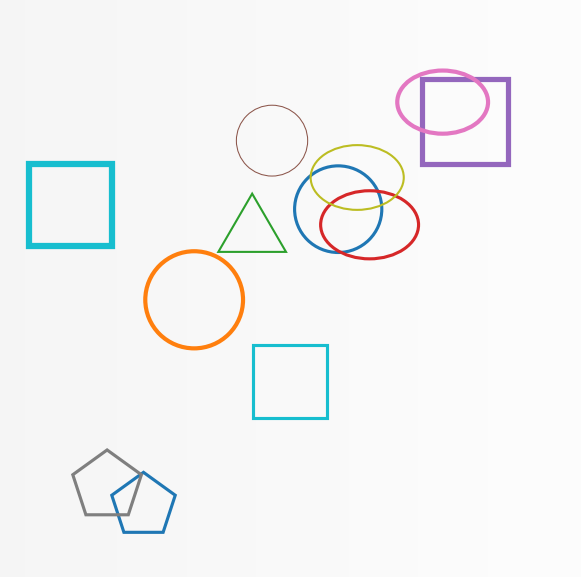[{"shape": "pentagon", "thickness": 1.5, "radius": 0.29, "center": [0.247, 0.124]}, {"shape": "circle", "thickness": 1.5, "radius": 0.38, "center": [0.582, 0.637]}, {"shape": "circle", "thickness": 2, "radius": 0.42, "center": [0.334, 0.48]}, {"shape": "triangle", "thickness": 1, "radius": 0.34, "center": [0.434, 0.597]}, {"shape": "oval", "thickness": 1.5, "radius": 0.42, "center": [0.636, 0.61]}, {"shape": "square", "thickness": 2.5, "radius": 0.37, "center": [0.8, 0.788]}, {"shape": "circle", "thickness": 0.5, "radius": 0.31, "center": [0.468, 0.756]}, {"shape": "oval", "thickness": 2, "radius": 0.39, "center": [0.762, 0.822]}, {"shape": "pentagon", "thickness": 1.5, "radius": 0.31, "center": [0.184, 0.158]}, {"shape": "oval", "thickness": 1, "radius": 0.4, "center": [0.615, 0.692]}, {"shape": "square", "thickness": 3, "radius": 0.36, "center": [0.121, 0.644]}, {"shape": "square", "thickness": 1.5, "radius": 0.32, "center": [0.499, 0.338]}]